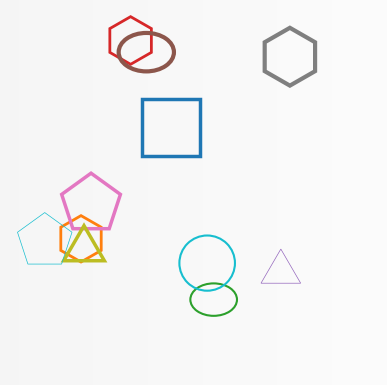[{"shape": "square", "thickness": 2.5, "radius": 0.37, "center": [0.442, 0.67]}, {"shape": "hexagon", "thickness": 2, "radius": 0.3, "center": [0.209, 0.38]}, {"shape": "oval", "thickness": 1.5, "radius": 0.3, "center": [0.551, 0.222]}, {"shape": "hexagon", "thickness": 2, "radius": 0.31, "center": [0.337, 0.895]}, {"shape": "triangle", "thickness": 0.5, "radius": 0.3, "center": [0.725, 0.294]}, {"shape": "oval", "thickness": 3, "radius": 0.36, "center": [0.378, 0.864]}, {"shape": "pentagon", "thickness": 2.5, "radius": 0.4, "center": [0.235, 0.47]}, {"shape": "hexagon", "thickness": 3, "radius": 0.38, "center": [0.748, 0.853]}, {"shape": "triangle", "thickness": 2.5, "radius": 0.3, "center": [0.217, 0.353]}, {"shape": "circle", "thickness": 1.5, "radius": 0.36, "center": [0.535, 0.317]}, {"shape": "pentagon", "thickness": 0.5, "radius": 0.37, "center": [0.115, 0.374]}]